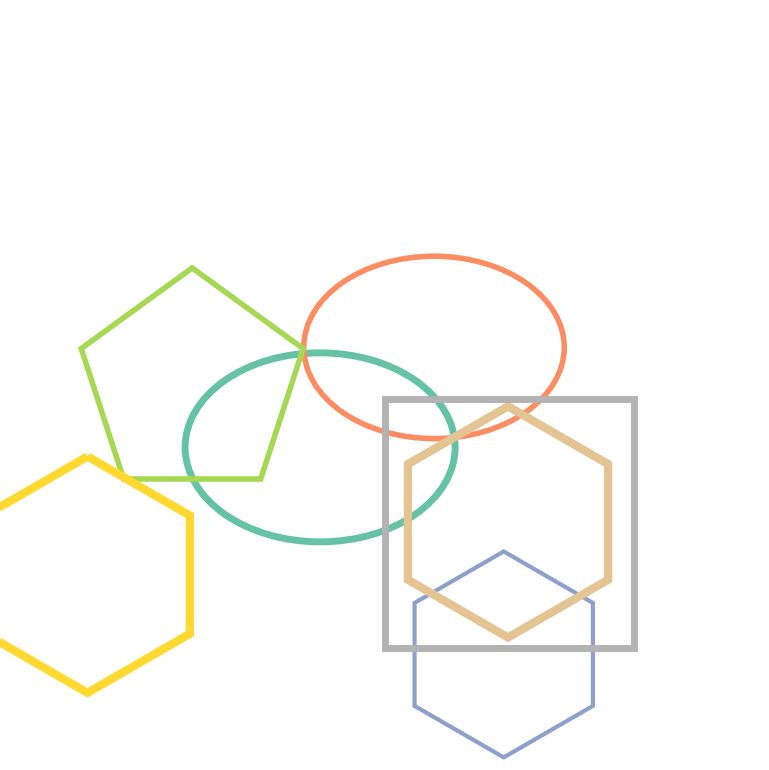[{"shape": "oval", "thickness": 2.5, "radius": 0.88, "center": [0.416, 0.419]}, {"shape": "oval", "thickness": 2, "radius": 0.85, "center": [0.564, 0.549]}, {"shape": "hexagon", "thickness": 1.5, "radius": 0.67, "center": [0.654, 0.15]}, {"shape": "pentagon", "thickness": 2, "radius": 0.76, "center": [0.25, 0.501]}, {"shape": "hexagon", "thickness": 3, "radius": 0.77, "center": [0.114, 0.254]}, {"shape": "hexagon", "thickness": 3, "radius": 0.75, "center": [0.66, 0.322]}, {"shape": "square", "thickness": 2.5, "radius": 0.81, "center": [0.661, 0.32]}]